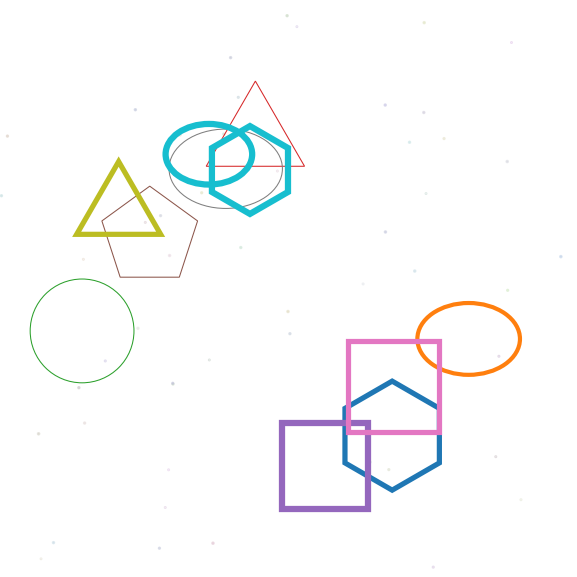[{"shape": "hexagon", "thickness": 2.5, "radius": 0.47, "center": [0.679, 0.245]}, {"shape": "oval", "thickness": 2, "radius": 0.44, "center": [0.812, 0.412]}, {"shape": "circle", "thickness": 0.5, "radius": 0.45, "center": [0.142, 0.426]}, {"shape": "triangle", "thickness": 0.5, "radius": 0.49, "center": [0.442, 0.76]}, {"shape": "square", "thickness": 3, "radius": 0.37, "center": [0.562, 0.192]}, {"shape": "pentagon", "thickness": 0.5, "radius": 0.44, "center": [0.259, 0.59]}, {"shape": "square", "thickness": 2.5, "radius": 0.39, "center": [0.682, 0.329]}, {"shape": "oval", "thickness": 0.5, "radius": 0.49, "center": [0.391, 0.707]}, {"shape": "triangle", "thickness": 2.5, "radius": 0.42, "center": [0.205, 0.635]}, {"shape": "oval", "thickness": 3, "radius": 0.37, "center": [0.362, 0.732]}, {"shape": "hexagon", "thickness": 3, "radius": 0.38, "center": [0.433, 0.705]}]